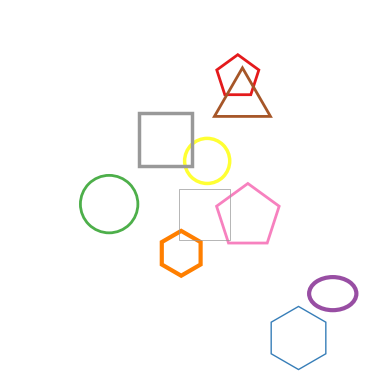[{"shape": "pentagon", "thickness": 2, "radius": 0.29, "center": [0.618, 0.801]}, {"shape": "hexagon", "thickness": 1, "radius": 0.41, "center": [0.775, 0.122]}, {"shape": "circle", "thickness": 2, "radius": 0.37, "center": [0.283, 0.47]}, {"shape": "oval", "thickness": 3, "radius": 0.31, "center": [0.864, 0.237]}, {"shape": "hexagon", "thickness": 3, "radius": 0.29, "center": [0.471, 0.342]}, {"shape": "circle", "thickness": 2.5, "radius": 0.29, "center": [0.538, 0.582]}, {"shape": "triangle", "thickness": 2, "radius": 0.42, "center": [0.63, 0.74]}, {"shape": "pentagon", "thickness": 2, "radius": 0.43, "center": [0.644, 0.438]}, {"shape": "square", "thickness": 0.5, "radius": 0.33, "center": [0.532, 0.442]}, {"shape": "square", "thickness": 2.5, "radius": 0.35, "center": [0.431, 0.638]}]